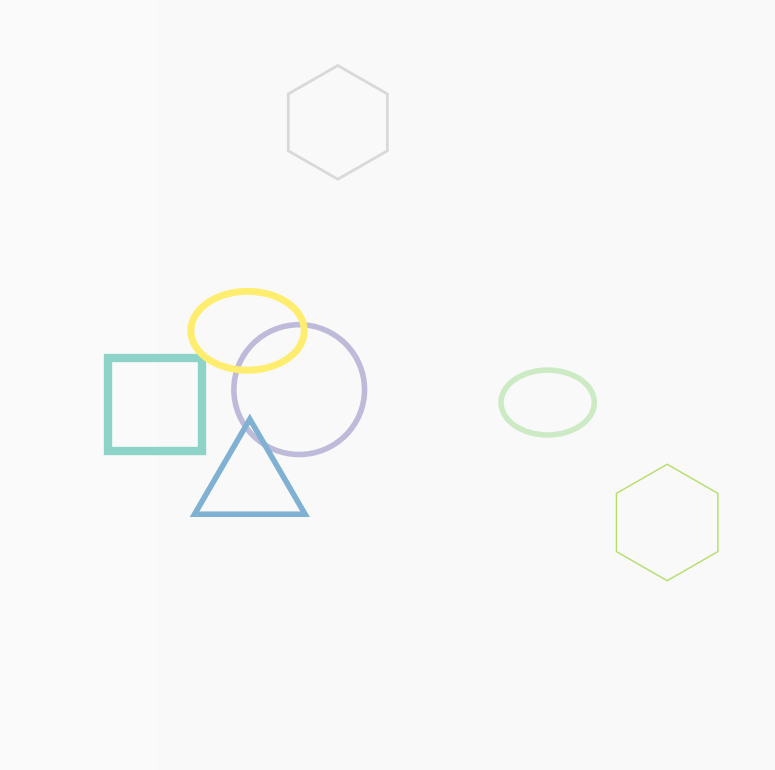[{"shape": "square", "thickness": 3, "radius": 0.3, "center": [0.2, 0.474]}, {"shape": "circle", "thickness": 2, "radius": 0.42, "center": [0.386, 0.494]}, {"shape": "triangle", "thickness": 2, "radius": 0.41, "center": [0.322, 0.373]}, {"shape": "hexagon", "thickness": 0.5, "radius": 0.38, "center": [0.861, 0.321]}, {"shape": "hexagon", "thickness": 1, "radius": 0.37, "center": [0.436, 0.841]}, {"shape": "oval", "thickness": 2, "radius": 0.3, "center": [0.707, 0.477]}, {"shape": "oval", "thickness": 2.5, "radius": 0.37, "center": [0.319, 0.57]}]